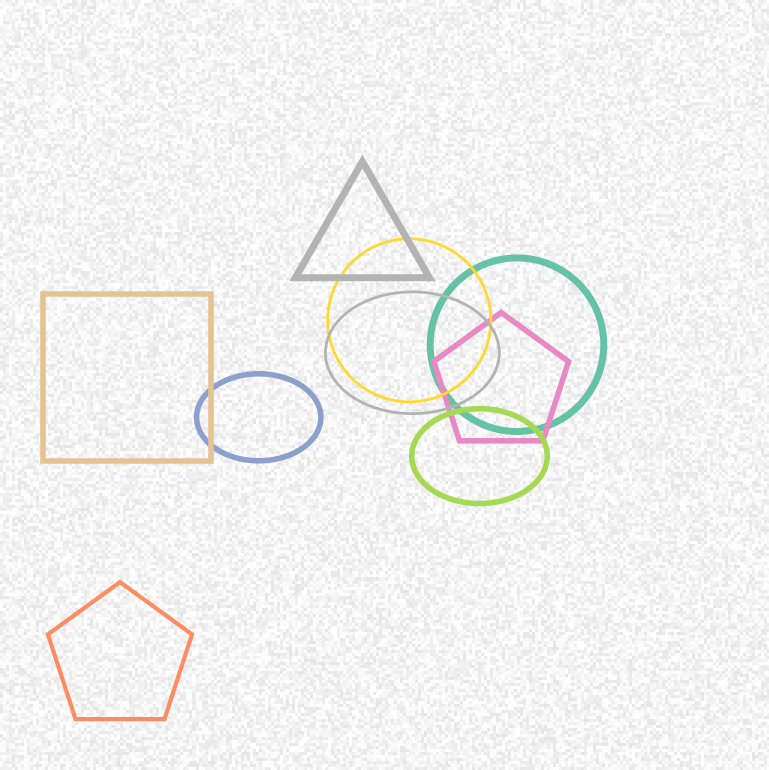[{"shape": "circle", "thickness": 2.5, "radius": 0.56, "center": [0.671, 0.552]}, {"shape": "pentagon", "thickness": 1.5, "radius": 0.49, "center": [0.156, 0.146]}, {"shape": "oval", "thickness": 2, "radius": 0.4, "center": [0.336, 0.458]}, {"shape": "pentagon", "thickness": 2, "radius": 0.46, "center": [0.651, 0.502]}, {"shape": "oval", "thickness": 2, "radius": 0.44, "center": [0.623, 0.408]}, {"shape": "circle", "thickness": 1, "radius": 0.53, "center": [0.532, 0.584]}, {"shape": "square", "thickness": 2, "radius": 0.54, "center": [0.165, 0.51]}, {"shape": "oval", "thickness": 1, "radius": 0.56, "center": [0.536, 0.542]}, {"shape": "triangle", "thickness": 2.5, "radius": 0.5, "center": [0.471, 0.69]}]